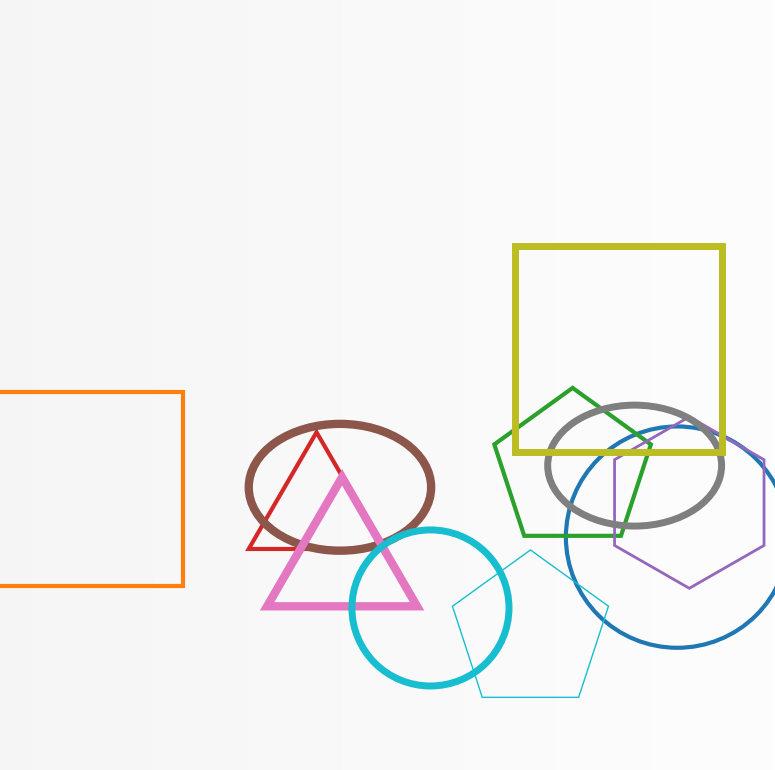[{"shape": "circle", "thickness": 1.5, "radius": 0.72, "center": [0.874, 0.302]}, {"shape": "square", "thickness": 1.5, "radius": 0.63, "center": [0.11, 0.364]}, {"shape": "pentagon", "thickness": 1.5, "radius": 0.53, "center": [0.739, 0.39]}, {"shape": "triangle", "thickness": 1.5, "radius": 0.51, "center": [0.408, 0.338]}, {"shape": "hexagon", "thickness": 1, "radius": 0.56, "center": [0.889, 0.347]}, {"shape": "oval", "thickness": 3, "radius": 0.59, "center": [0.439, 0.367]}, {"shape": "triangle", "thickness": 3, "radius": 0.56, "center": [0.441, 0.268]}, {"shape": "oval", "thickness": 2.5, "radius": 0.56, "center": [0.819, 0.395]}, {"shape": "square", "thickness": 2.5, "radius": 0.67, "center": [0.798, 0.547]}, {"shape": "pentagon", "thickness": 0.5, "radius": 0.53, "center": [0.684, 0.18]}, {"shape": "circle", "thickness": 2.5, "radius": 0.51, "center": [0.555, 0.21]}]